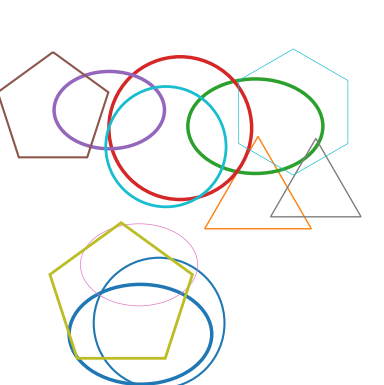[{"shape": "oval", "thickness": 2.5, "radius": 0.93, "center": [0.365, 0.132]}, {"shape": "circle", "thickness": 1.5, "radius": 0.85, "center": [0.413, 0.161]}, {"shape": "triangle", "thickness": 1, "radius": 0.8, "center": [0.67, 0.486]}, {"shape": "oval", "thickness": 2.5, "radius": 0.88, "center": [0.663, 0.672]}, {"shape": "circle", "thickness": 2.5, "radius": 0.93, "center": [0.468, 0.667]}, {"shape": "oval", "thickness": 2.5, "radius": 0.72, "center": [0.284, 0.714]}, {"shape": "pentagon", "thickness": 1.5, "radius": 0.76, "center": [0.138, 0.714]}, {"shape": "oval", "thickness": 0.5, "radius": 0.76, "center": [0.361, 0.312]}, {"shape": "triangle", "thickness": 1, "radius": 0.68, "center": [0.82, 0.505]}, {"shape": "pentagon", "thickness": 2, "radius": 0.97, "center": [0.315, 0.227]}, {"shape": "hexagon", "thickness": 0.5, "radius": 0.82, "center": [0.762, 0.709]}, {"shape": "circle", "thickness": 2, "radius": 0.78, "center": [0.431, 0.619]}]